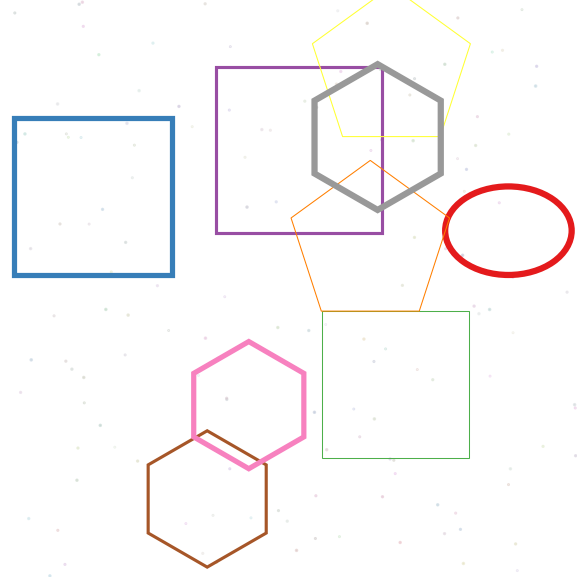[{"shape": "oval", "thickness": 3, "radius": 0.55, "center": [0.88, 0.6]}, {"shape": "square", "thickness": 2.5, "radius": 0.68, "center": [0.161, 0.659]}, {"shape": "square", "thickness": 0.5, "radius": 0.64, "center": [0.684, 0.334]}, {"shape": "square", "thickness": 1.5, "radius": 0.72, "center": [0.518, 0.739]}, {"shape": "pentagon", "thickness": 0.5, "radius": 0.72, "center": [0.641, 0.577]}, {"shape": "pentagon", "thickness": 0.5, "radius": 0.72, "center": [0.678, 0.879]}, {"shape": "hexagon", "thickness": 1.5, "radius": 0.59, "center": [0.359, 0.135]}, {"shape": "hexagon", "thickness": 2.5, "radius": 0.55, "center": [0.431, 0.298]}, {"shape": "hexagon", "thickness": 3, "radius": 0.63, "center": [0.654, 0.762]}]